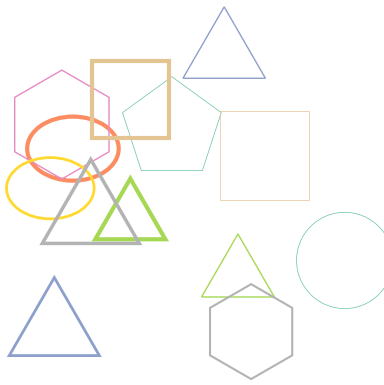[{"shape": "circle", "thickness": 0.5, "radius": 0.63, "center": [0.895, 0.324]}, {"shape": "pentagon", "thickness": 0.5, "radius": 0.67, "center": [0.446, 0.666]}, {"shape": "oval", "thickness": 3, "radius": 0.59, "center": [0.189, 0.614]}, {"shape": "triangle", "thickness": 1, "radius": 0.62, "center": [0.582, 0.859]}, {"shape": "triangle", "thickness": 2, "radius": 0.68, "center": [0.141, 0.144]}, {"shape": "hexagon", "thickness": 1, "radius": 0.71, "center": [0.161, 0.676]}, {"shape": "triangle", "thickness": 3, "radius": 0.53, "center": [0.338, 0.431]}, {"shape": "triangle", "thickness": 1, "radius": 0.55, "center": [0.618, 0.283]}, {"shape": "oval", "thickness": 2, "radius": 0.57, "center": [0.131, 0.511]}, {"shape": "square", "thickness": 0.5, "radius": 0.58, "center": [0.687, 0.597]}, {"shape": "square", "thickness": 3, "radius": 0.5, "center": [0.34, 0.742]}, {"shape": "hexagon", "thickness": 1.5, "radius": 0.62, "center": [0.652, 0.139]}, {"shape": "triangle", "thickness": 2.5, "radius": 0.73, "center": [0.236, 0.44]}]